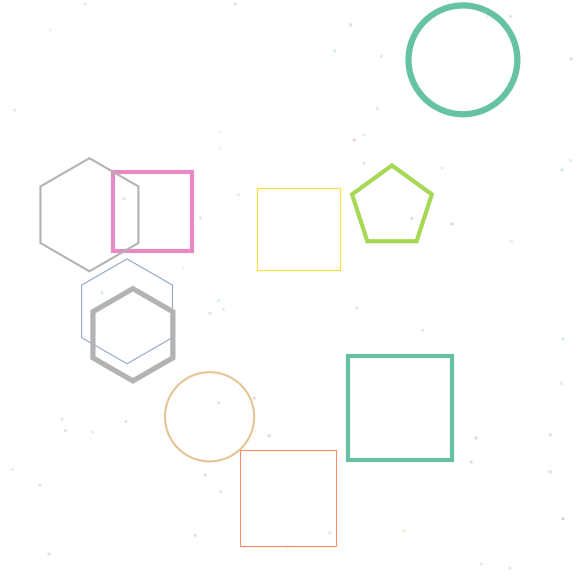[{"shape": "circle", "thickness": 3, "radius": 0.47, "center": [0.802, 0.896]}, {"shape": "square", "thickness": 2, "radius": 0.45, "center": [0.692, 0.293]}, {"shape": "square", "thickness": 0.5, "radius": 0.42, "center": [0.498, 0.137]}, {"shape": "hexagon", "thickness": 0.5, "radius": 0.45, "center": [0.22, 0.46]}, {"shape": "square", "thickness": 2, "radius": 0.34, "center": [0.264, 0.633]}, {"shape": "pentagon", "thickness": 2, "radius": 0.36, "center": [0.679, 0.64]}, {"shape": "square", "thickness": 0.5, "radius": 0.36, "center": [0.517, 0.602]}, {"shape": "circle", "thickness": 1, "radius": 0.39, "center": [0.363, 0.277]}, {"shape": "hexagon", "thickness": 2.5, "radius": 0.4, "center": [0.23, 0.419]}, {"shape": "hexagon", "thickness": 1, "radius": 0.49, "center": [0.155, 0.627]}]